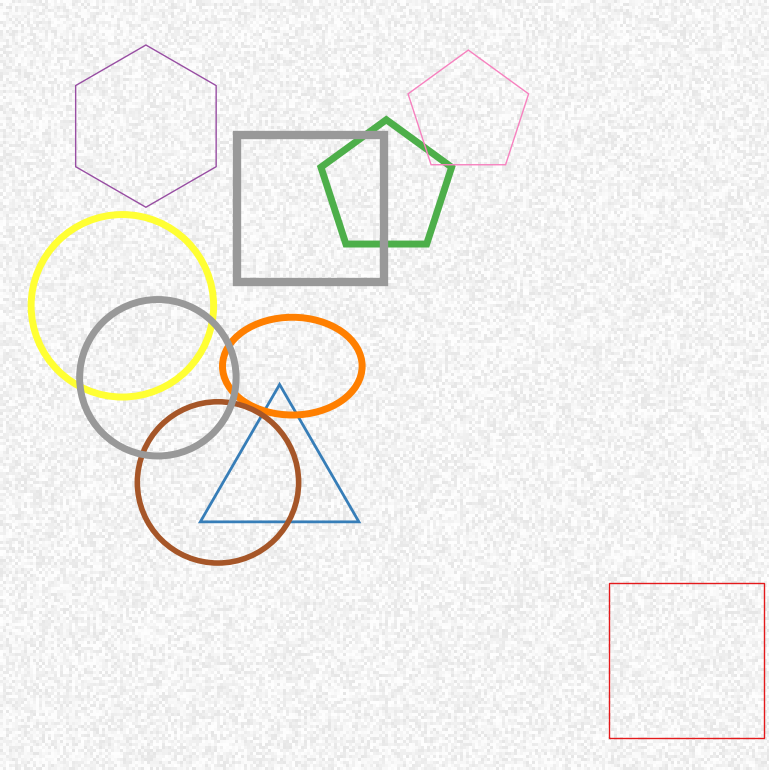[{"shape": "square", "thickness": 0.5, "radius": 0.5, "center": [0.891, 0.143]}, {"shape": "triangle", "thickness": 1, "radius": 0.59, "center": [0.363, 0.382]}, {"shape": "pentagon", "thickness": 2.5, "radius": 0.45, "center": [0.502, 0.755]}, {"shape": "hexagon", "thickness": 0.5, "radius": 0.53, "center": [0.189, 0.836]}, {"shape": "oval", "thickness": 2.5, "radius": 0.45, "center": [0.38, 0.525]}, {"shape": "circle", "thickness": 2.5, "radius": 0.59, "center": [0.159, 0.603]}, {"shape": "circle", "thickness": 2, "radius": 0.52, "center": [0.283, 0.374]}, {"shape": "pentagon", "thickness": 0.5, "radius": 0.41, "center": [0.608, 0.853]}, {"shape": "square", "thickness": 3, "radius": 0.48, "center": [0.403, 0.729]}, {"shape": "circle", "thickness": 2.5, "radius": 0.51, "center": [0.205, 0.509]}]